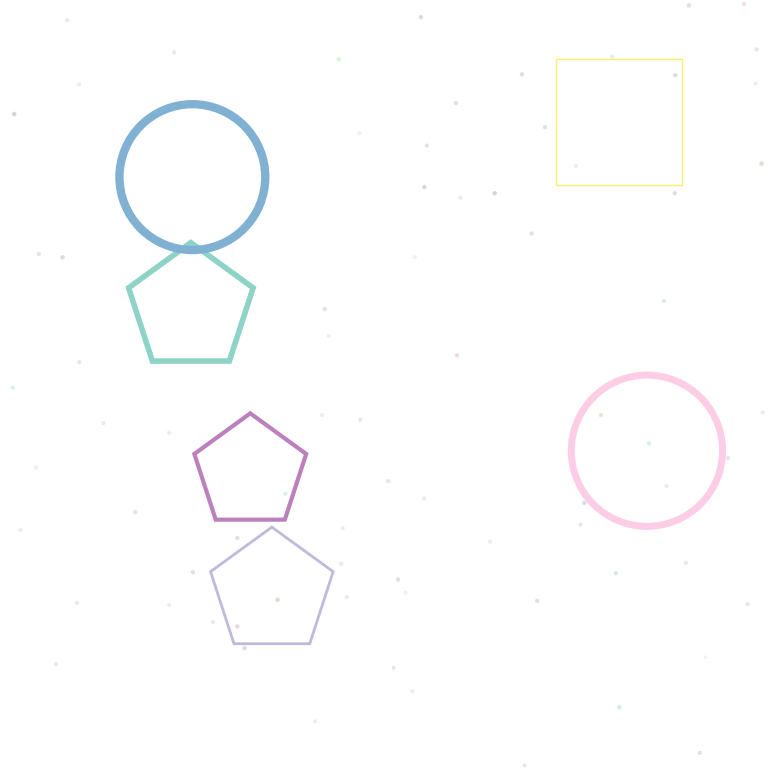[{"shape": "pentagon", "thickness": 2, "radius": 0.43, "center": [0.248, 0.6]}, {"shape": "pentagon", "thickness": 1, "radius": 0.42, "center": [0.353, 0.232]}, {"shape": "circle", "thickness": 3, "radius": 0.47, "center": [0.25, 0.77]}, {"shape": "circle", "thickness": 2.5, "radius": 0.49, "center": [0.84, 0.415]}, {"shape": "pentagon", "thickness": 1.5, "radius": 0.38, "center": [0.325, 0.387]}, {"shape": "square", "thickness": 0.5, "radius": 0.41, "center": [0.804, 0.842]}]